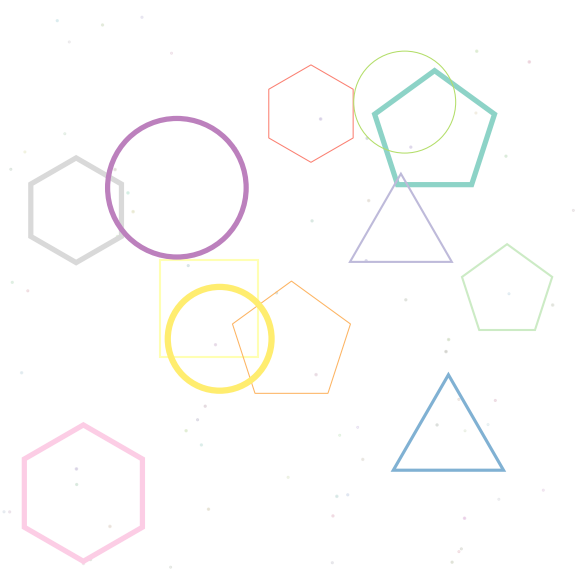[{"shape": "pentagon", "thickness": 2.5, "radius": 0.55, "center": [0.753, 0.768]}, {"shape": "square", "thickness": 1, "radius": 0.42, "center": [0.362, 0.465]}, {"shape": "triangle", "thickness": 1, "radius": 0.51, "center": [0.694, 0.597]}, {"shape": "hexagon", "thickness": 0.5, "radius": 0.42, "center": [0.538, 0.802]}, {"shape": "triangle", "thickness": 1.5, "radius": 0.55, "center": [0.776, 0.24]}, {"shape": "pentagon", "thickness": 0.5, "radius": 0.54, "center": [0.505, 0.405]}, {"shape": "circle", "thickness": 0.5, "radius": 0.44, "center": [0.701, 0.822]}, {"shape": "hexagon", "thickness": 2.5, "radius": 0.59, "center": [0.144, 0.145]}, {"shape": "hexagon", "thickness": 2.5, "radius": 0.45, "center": [0.132, 0.635]}, {"shape": "circle", "thickness": 2.5, "radius": 0.6, "center": [0.306, 0.674]}, {"shape": "pentagon", "thickness": 1, "radius": 0.41, "center": [0.878, 0.494]}, {"shape": "circle", "thickness": 3, "radius": 0.45, "center": [0.38, 0.412]}]